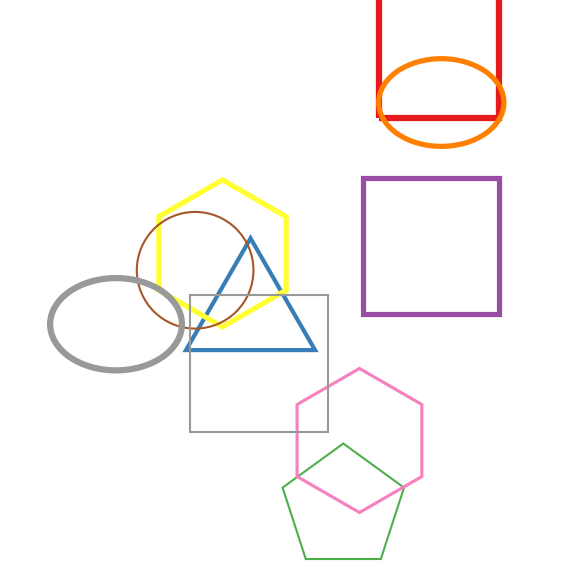[{"shape": "square", "thickness": 3, "radius": 0.52, "center": [0.76, 0.898]}, {"shape": "triangle", "thickness": 2, "radius": 0.65, "center": [0.434, 0.457]}, {"shape": "pentagon", "thickness": 1, "radius": 0.55, "center": [0.594, 0.121]}, {"shape": "square", "thickness": 2.5, "radius": 0.59, "center": [0.747, 0.573]}, {"shape": "oval", "thickness": 2.5, "radius": 0.54, "center": [0.764, 0.822]}, {"shape": "hexagon", "thickness": 2.5, "radius": 0.64, "center": [0.385, 0.56]}, {"shape": "circle", "thickness": 1, "radius": 0.5, "center": [0.338, 0.531]}, {"shape": "hexagon", "thickness": 1.5, "radius": 0.62, "center": [0.622, 0.236]}, {"shape": "square", "thickness": 1, "radius": 0.59, "center": [0.449, 0.369]}, {"shape": "oval", "thickness": 3, "radius": 0.57, "center": [0.201, 0.438]}]